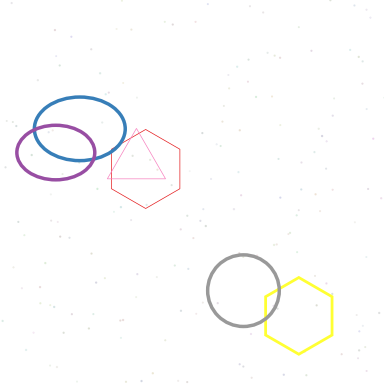[{"shape": "hexagon", "thickness": 0.5, "radius": 0.51, "center": [0.378, 0.561]}, {"shape": "oval", "thickness": 2.5, "radius": 0.59, "center": [0.207, 0.665]}, {"shape": "oval", "thickness": 2.5, "radius": 0.51, "center": [0.145, 0.604]}, {"shape": "hexagon", "thickness": 2, "radius": 0.5, "center": [0.776, 0.18]}, {"shape": "triangle", "thickness": 0.5, "radius": 0.44, "center": [0.354, 0.579]}, {"shape": "circle", "thickness": 2.5, "radius": 0.47, "center": [0.632, 0.245]}]